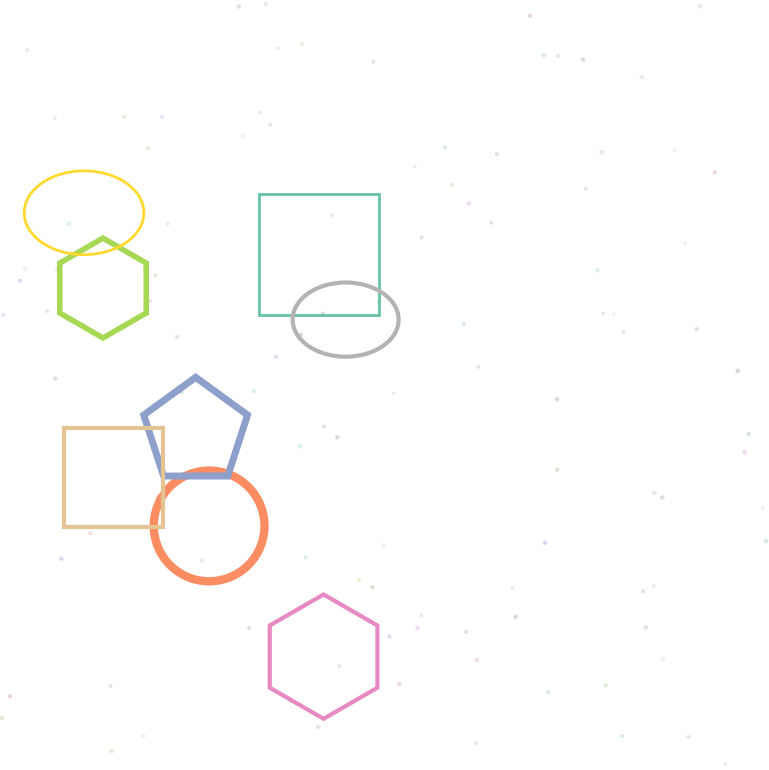[{"shape": "square", "thickness": 1, "radius": 0.39, "center": [0.414, 0.67]}, {"shape": "circle", "thickness": 3, "radius": 0.36, "center": [0.272, 0.317]}, {"shape": "pentagon", "thickness": 2.5, "radius": 0.35, "center": [0.254, 0.439]}, {"shape": "hexagon", "thickness": 1.5, "radius": 0.4, "center": [0.42, 0.147]}, {"shape": "hexagon", "thickness": 2, "radius": 0.32, "center": [0.134, 0.626]}, {"shape": "oval", "thickness": 1, "radius": 0.39, "center": [0.109, 0.724]}, {"shape": "square", "thickness": 1.5, "radius": 0.32, "center": [0.148, 0.38]}, {"shape": "oval", "thickness": 1.5, "radius": 0.34, "center": [0.449, 0.585]}]